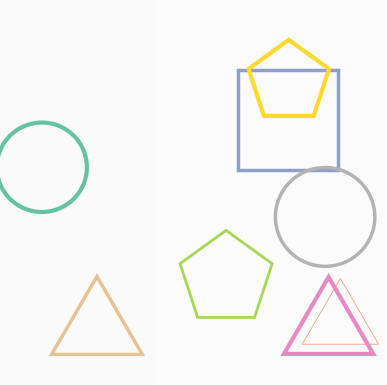[{"shape": "circle", "thickness": 3, "radius": 0.58, "center": [0.108, 0.566]}, {"shape": "triangle", "thickness": 0.5, "radius": 0.57, "center": [0.878, 0.163]}, {"shape": "square", "thickness": 2.5, "radius": 0.65, "center": [0.743, 0.688]}, {"shape": "triangle", "thickness": 3, "radius": 0.67, "center": [0.848, 0.147]}, {"shape": "pentagon", "thickness": 2, "radius": 0.62, "center": [0.583, 0.277]}, {"shape": "pentagon", "thickness": 3, "radius": 0.55, "center": [0.745, 0.787]}, {"shape": "triangle", "thickness": 2.5, "radius": 0.67, "center": [0.25, 0.147]}, {"shape": "circle", "thickness": 2.5, "radius": 0.64, "center": [0.839, 0.437]}]